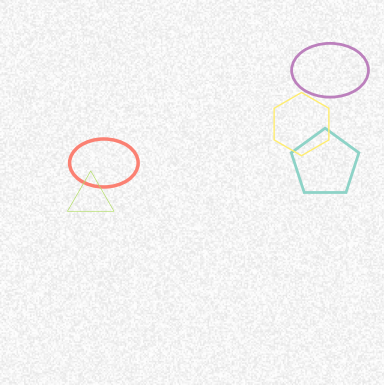[{"shape": "pentagon", "thickness": 2, "radius": 0.46, "center": [0.844, 0.575]}, {"shape": "oval", "thickness": 2.5, "radius": 0.45, "center": [0.27, 0.577]}, {"shape": "triangle", "thickness": 0.5, "radius": 0.35, "center": [0.236, 0.486]}, {"shape": "oval", "thickness": 2, "radius": 0.5, "center": [0.857, 0.818]}, {"shape": "hexagon", "thickness": 1, "radius": 0.41, "center": [0.783, 0.678]}]